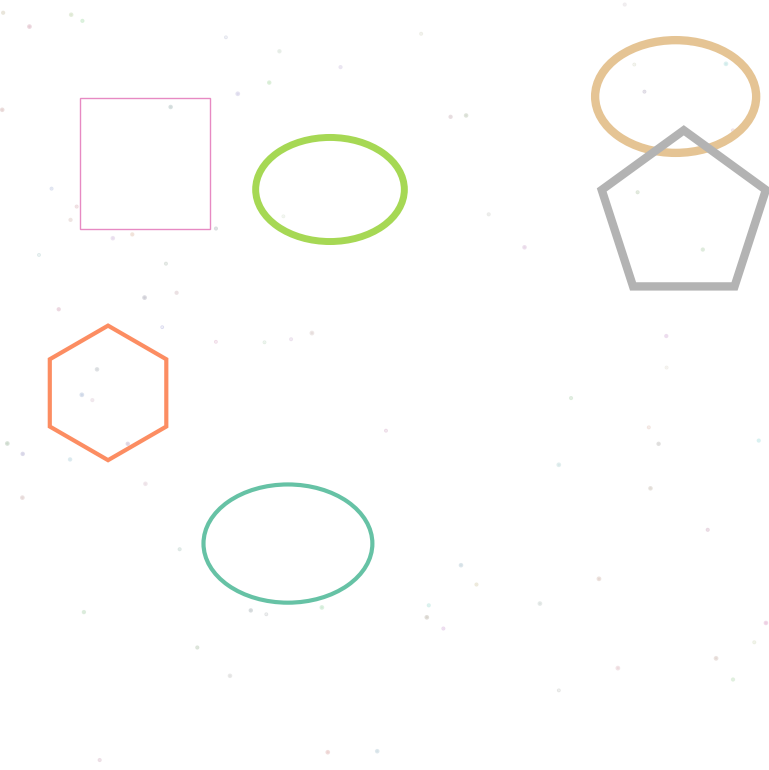[{"shape": "oval", "thickness": 1.5, "radius": 0.55, "center": [0.374, 0.294]}, {"shape": "hexagon", "thickness": 1.5, "radius": 0.44, "center": [0.14, 0.49]}, {"shape": "square", "thickness": 0.5, "radius": 0.42, "center": [0.188, 0.788]}, {"shape": "oval", "thickness": 2.5, "radius": 0.48, "center": [0.429, 0.754]}, {"shape": "oval", "thickness": 3, "radius": 0.52, "center": [0.877, 0.875]}, {"shape": "pentagon", "thickness": 3, "radius": 0.56, "center": [0.888, 0.719]}]